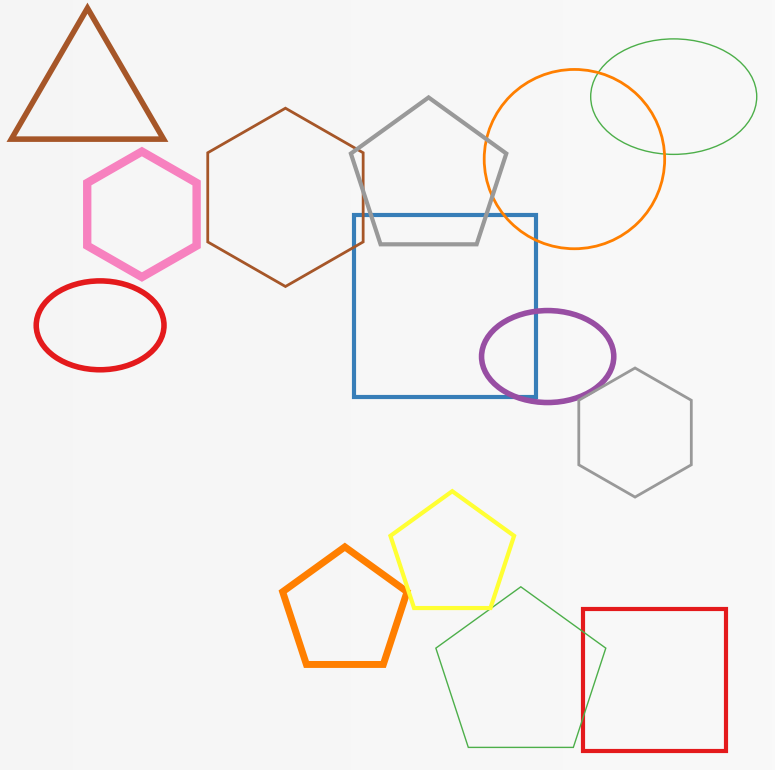[{"shape": "square", "thickness": 1.5, "radius": 0.46, "center": [0.844, 0.116]}, {"shape": "oval", "thickness": 2, "radius": 0.41, "center": [0.129, 0.577]}, {"shape": "square", "thickness": 1.5, "radius": 0.59, "center": [0.574, 0.603]}, {"shape": "pentagon", "thickness": 0.5, "radius": 0.58, "center": [0.672, 0.123]}, {"shape": "oval", "thickness": 0.5, "radius": 0.54, "center": [0.869, 0.874]}, {"shape": "oval", "thickness": 2, "radius": 0.43, "center": [0.707, 0.537]}, {"shape": "circle", "thickness": 1, "radius": 0.58, "center": [0.741, 0.793]}, {"shape": "pentagon", "thickness": 2.5, "radius": 0.42, "center": [0.445, 0.205]}, {"shape": "pentagon", "thickness": 1.5, "radius": 0.42, "center": [0.584, 0.278]}, {"shape": "triangle", "thickness": 2, "radius": 0.57, "center": [0.113, 0.876]}, {"shape": "hexagon", "thickness": 1, "radius": 0.58, "center": [0.368, 0.744]}, {"shape": "hexagon", "thickness": 3, "radius": 0.41, "center": [0.183, 0.722]}, {"shape": "pentagon", "thickness": 1.5, "radius": 0.53, "center": [0.553, 0.768]}, {"shape": "hexagon", "thickness": 1, "radius": 0.42, "center": [0.819, 0.438]}]